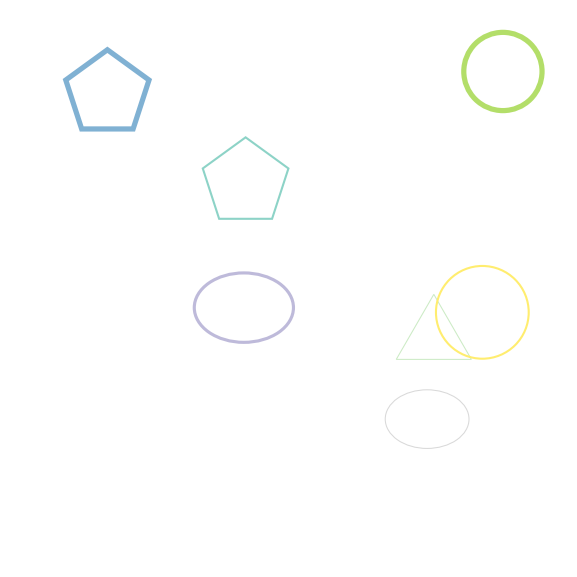[{"shape": "pentagon", "thickness": 1, "radius": 0.39, "center": [0.425, 0.683]}, {"shape": "oval", "thickness": 1.5, "radius": 0.43, "center": [0.422, 0.466]}, {"shape": "pentagon", "thickness": 2.5, "radius": 0.38, "center": [0.186, 0.837]}, {"shape": "circle", "thickness": 2.5, "radius": 0.34, "center": [0.871, 0.875]}, {"shape": "oval", "thickness": 0.5, "radius": 0.36, "center": [0.74, 0.273]}, {"shape": "triangle", "thickness": 0.5, "radius": 0.38, "center": [0.751, 0.414]}, {"shape": "circle", "thickness": 1, "radius": 0.4, "center": [0.835, 0.458]}]